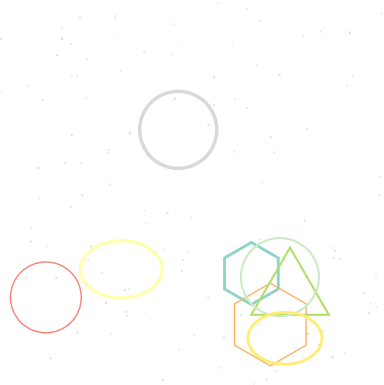[{"shape": "hexagon", "thickness": 2, "radius": 0.4, "center": [0.653, 0.29]}, {"shape": "oval", "thickness": 2.5, "radius": 0.53, "center": [0.315, 0.3]}, {"shape": "circle", "thickness": 1, "radius": 0.46, "center": [0.119, 0.228]}, {"shape": "hexagon", "thickness": 1, "radius": 0.54, "center": [0.702, 0.157]}, {"shape": "triangle", "thickness": 1.5, "radius": 0.58, "center": [0.753, 0.241]}, {"shape": "circle", "thickness": 2.5, "radius": 0.5, "center": [0.463, 0.663]}, {"shape": "circle", "thickness": 1.5, "radius": 0.51, "center": [0.727, 0.28]}, {"shape": "oval", "thickness": 2, "radius": 0.48, "center": [0.74, 0.121]}]